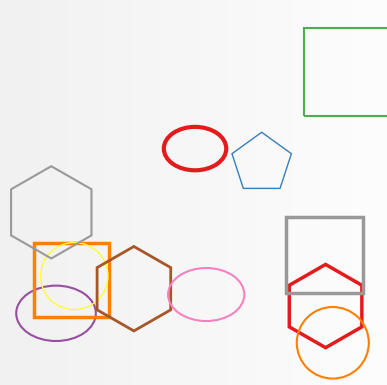[{"shape": "oval", "thickness": 3, "radius": 0.4, "center": [0.503, 0.614]}, {"shape": "hexagon", "thickness": 2.5, "radius": 0.54, "center": [0.84, 0.205]}, {"shape": "pentagon", "thickness": 1, "radius": 0.4, "center": [0.675, 0.576]}, {"shape": "square", "thickness": 1.5, "radius": 0.57, "center": [0.898, 0.813]}, {"shape": "oval", "thickness": 1.5, "radius": 0.51, "center": [0.145, 0.186]}, {"shape": "circle", "thickness": 1.5, "radius": 0.46, "center": [0.859, 0.11]}, {"shape": "square", "thickness": 2.5, "radius": 0.48, "center": [0.185, 0.272]}, {"shape": "circle", "thickness": 1, "radius": 0.44, "center": [0.192, 0.283]}, {"shape": "hexagon", "thickness": 2, "radius": 0.55, "center": [0.346, 0.25]}, {"shape": "oval", "thickness": 1.5, "radius": 0.49, "center": [0.532, 0.235]}, {"shape": "hexagon", "thickness": 1.5, "radius": 0.6, "center": [0.132, 0.448]}, {"shape": "square", "thickness": 2.5, "radius": 0.49, "center": [0.837, 0.339]}]